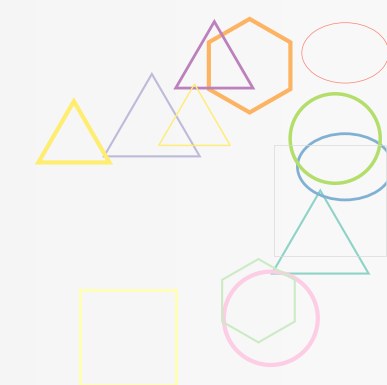[{"shape": "triangle", "thickness": 1.5, "radius": 0.72, "center": [0.827, 0.361]}, {"shape": "square", "thickness": 2, "radius": 0.62, "center": [0.33, 0.123]}, {"shape": "triangle", "thickness": 1.5, "radius": 0.71, "center": [0.392, 0.665]}, {"shape": "oval", "thickness": 0.5, "radius": 0.56, "center": [0.891, 0.863]}, {"shape": "oval", "thickness": 2, "radius": 0.61, "center": [0.89, 0.567]}, {"shape": "hexagon", "thickness": 3, "radius": 0.61, "center": [0.644, 0.829]}, {"shape": "circle", "thickness": 2.5, "radius": 0.58, "center": [0.865, 0.64]}, {"shape": "circle", "thickness": 3, "radius": 0.61, "center": [0.699, 0.173]}, {"shape": "square", "thickness": 0.5, "radius": 0.73, "center": [0.852, 0.479]}, {"shape": "triangle", "thickness": 2, "radius": 0.58, "center": [0.553, 0.829]}, {"shape": "hexagon", "thickness": 1.5, "radius": 0.54, "center": [0.667, 0.219]}, {"shape": "triangle", "thickness": 3, "radius": 0.53, "center": [0.191, 0.631]}, {"shape": "triangle", "thickness": 1, "radius": 0.53, "center": [0.502, 0.675]}]